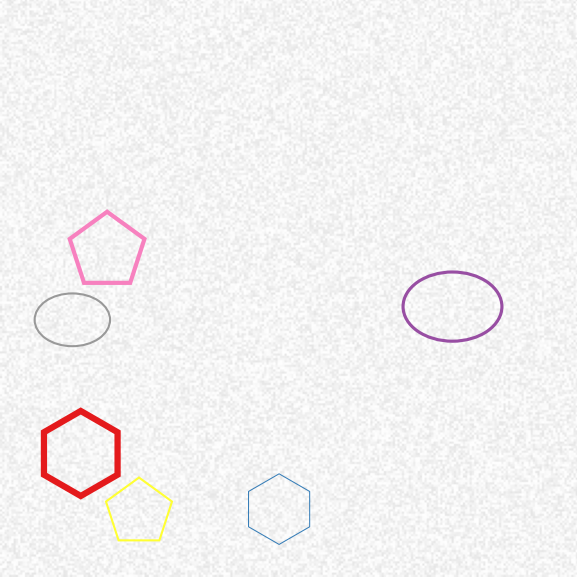[{"shape": "hexagon", "thickness": 3, "radius": 0.37, "center": [0.14, 0.214]}, {"shape": "hexagon", "thickness": 0.5, "radius": 0.31, "center": [0.483, 0.118]}, {"shape": "oval", "thickness": 1.5, "radius": 0.43, "center": [0.784, 0.468]}, {"shape": "pentagon", "thickness": 1, "radius": 0.3, "center": [0.241, 0.112]}, {"shape": "pentagon", "thickness": 2, "radius": 0.34, "center": [0.185, 0.564]}, {"shape": "oval", "thickness": 1, "radius": 0.33, "center": [0.125, 0.445]}]